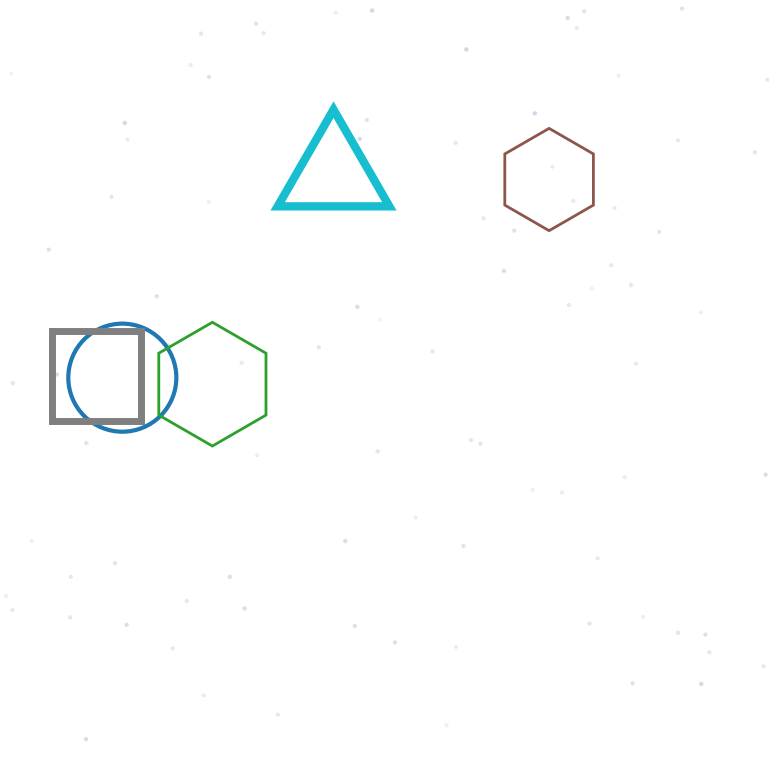[{"shape": "circle", "thickness": 1.5, "radius": 0.35, "center": [0.159, 0.51]}, {"shape": "hexagon", "thickness": 1, "radius": 0.4, "center": [0.276, 0.501]}, {"shape": "hexagon", "thickness": 1, "radius": 0.33, "center": [0.713, 0.767]}, {"shape": "square", "thickness": 2.5, "radius": 0.29, "center": [0.125, 0.512]}, {"shape": "triangle", "thickness": 3, "radius": 0.42, "center": [0.433, 0.774]}]